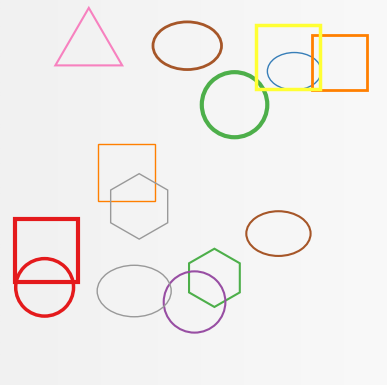[{"shape": "circle", "thickness": 2.5, "radius": 0.37, "center": [0.115, 0.254]}, {"shape": "square", "thickness": 3, "radius": 0.41, "center": [0.12, 0.35]}, {"shape": "oval", "thickness": 1, "radius": 0.35, "center": [0.759, 0.815]}, {"shape": "hexagon", "thickness": 1.5, "radius": 0.38, "center": [0.553, 0.278]}, {"shape": "circle", "thickness": 3, "radius": 0.42, "center": [0.605, 0.728]}, {"shape": "circle", "thickness": 1.5, "radius": 0.4, "center": [0.502, 0.216]}, {"shape": "square", "thickness": 1, "radius": 0.37, "center": [0.327, 0.552]}, {"shape": "square", "thickness": 2, "radius": 0.36, "center": [0.876, 0.837]}, {"shape": "square", "thickness": 2.5, "radius": 0.41, "center": [0.743, 0.852]}, {"shape": "oval", "thickness": 1.5, "radius": 0.41, "center": [0.719, 0.393]}, {"shape": "oval", "thickness": 2, "radius": 0.44, "center": [0.483, 0.881]}, {"shape": "triangle", "thickness": 1.5, "radius": 0.5, "center": [0.229, 0.88]}, {"shape": "oval", "thickness": 1, "radius": 0.48, "center": [0.346, 0.244]}, {"shape": "hexagon", "thickness": 1, "radius": 0.42, "center": [0.359, 0.464]}]